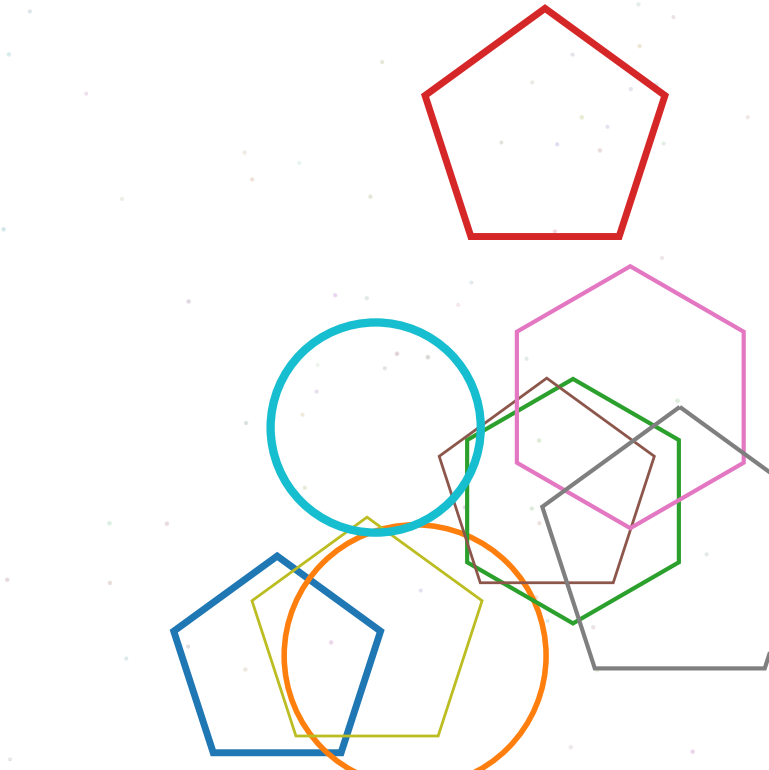[{"shape": "pentagon", "thickness": 2.5, "radius": 0.71, "center": [0.36, 0.137]}, {"shape": "circle", "thickness": 2, "radius": 0.85, "center": [0.539, 0.148]}, {"shape": "hexagon", "thickness": 1.5, "radius": 0.79, "center": [0.744, 0.349]}, {"shape": "pentagon", "thickness": 2.5, "radius": 0.82, "center": [0.708, 0.825]}, {"shape": "pentagon", "thickness": 1, "radius": 0.73, "center": [0.71, 0.362]}, {"shape": "hexagon", "thickness": 1.5, "radius": 0.85, "center": [0.819, 0.484]}, {"shape": "pentagon", "thickness": 1.5, "radius": 0.94, "center": [0.883, 0.284]}, {"shape": "pentagon", "thickness": 1, "radius": 0.79, "center": [0.477, 0.171]}, {"shape": "circle", "thickness": 3, "radius": 0.68, "center": [0.488, 0.445]}]